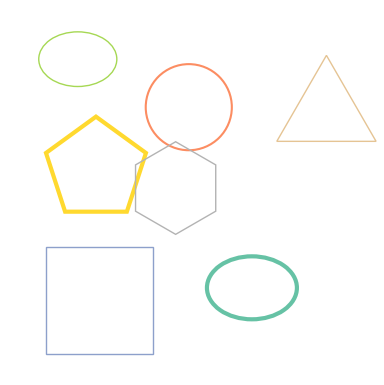[{"shape": "oval", "thickness": 3, "radius": 0.58, "center": [0.654, 0.252]}, {"shape": "circle", "thickness": 1.5, "radius": 0.56, "center": [0.49, 0.722]}, {"shape": "square", "thickness": 1, "radius": 0.7, "center": [0.258, 0.22]}, {"shape": "oval", "thickness": 1, "radius": 0.51, "center": [0.202, 0.846]}, {"shape": "pentagon", "thickness": 3, "radius": 0.68, "center": [0.249, 0.561]}, {"shape": "triangle", "thickness": 1, "radius": 0.74, "center": [0.848, 0.707]}, {"shape": "hexagon", "thickness": 1, "radius": 0.6, "center": [0.456, 0.512]}]